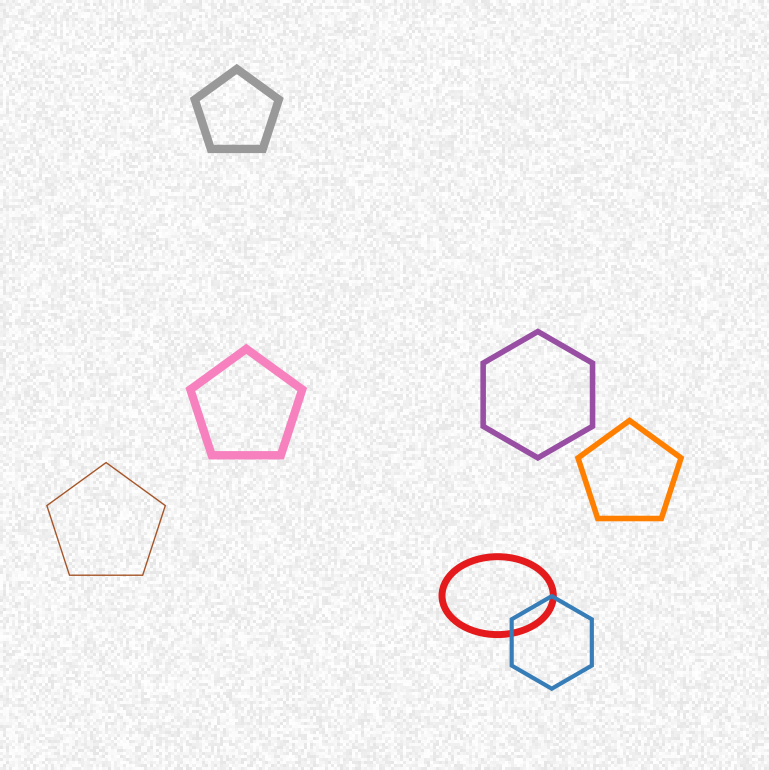[{"shape": "oval", "thickness": 2.5, "radius": 0.36, "center": [0.646, 0.226]}, {"shape": "hexagon", "thickness": 1.5, "radius": 0.3, "center": [0.717, 0.166]}, {"shape": "hexagon", "thickness": 2, "radius": 0.41, "center": [0.698, 0.487]}, {"shape": "pentagon", "thickness": 2, "radius": 0.35, "center": [0.818, 0.384]}, {"shape": "pentagon", "thickness": 0.5, "radius": 0.4, "center": [0.138, 0.318]}, {"shape": "pentagon", "thickness": 3, "radius": 0.38, "center": [0.32, 0.471]}, {"shape": "pentagon", "thickness": 3, "radius": 0.29, "center": [0.308, 0.853]}]